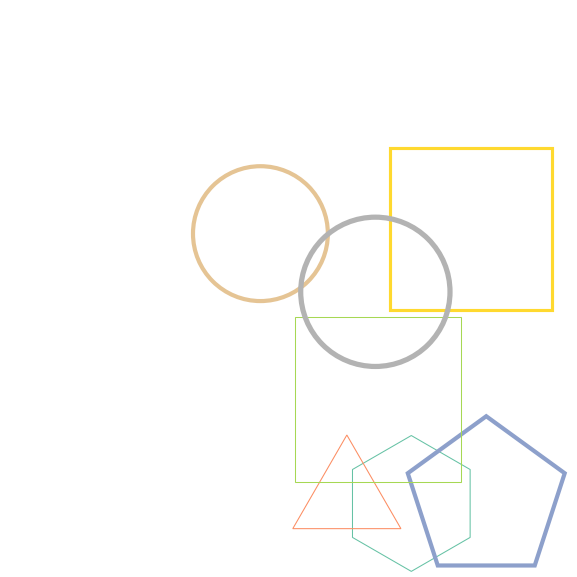[{"shape": "hexagon", "thickness": 0.5, "radius": 0.59, "center": [0.712, 0.127]}, {"shape": "triangle", "thickness": 0.5, "radius": 0.54, "center": [0.601, 0.138]}, {"shape": "pentagon", "thickness": 2, "radius": 0.71, "center": [0.842, 0.136]}, {"shape": "square", "thickness": 0.5, "radius": 0.72, "center": [0.654, 0.307]}, {"shape": "square", "thickness": 1.5, "radius": 0.7, "center": [0.815, 0.602]}, {"shape": "circle", "thickness": 2, "radius": 0.58, "center": [0.451, 0.595]}, {"shape": "circle", "thickness": 2.5, "radius": 0.65, "center": [0.65, 0.494]}]